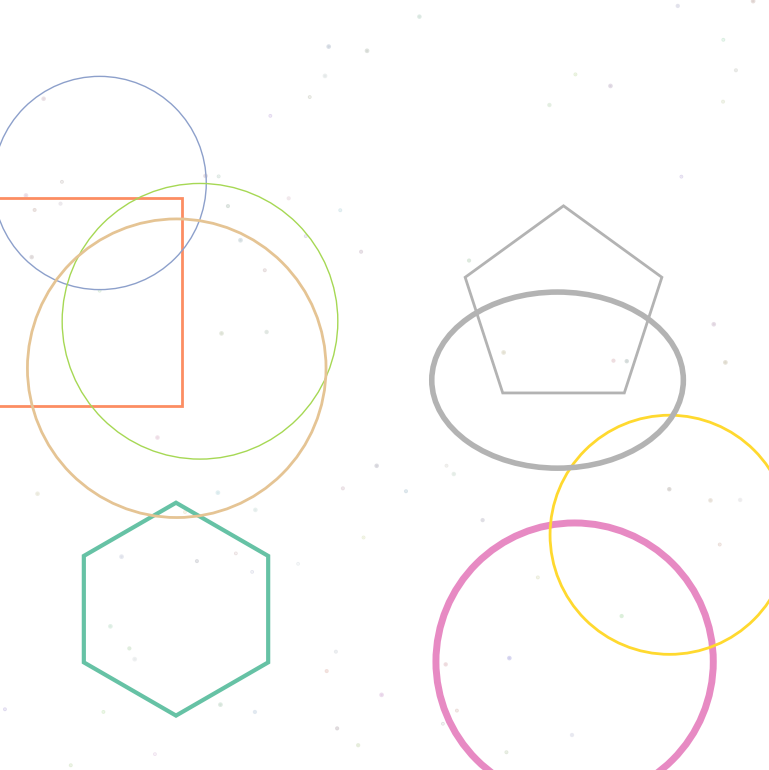[{"shape": "hexagon", "thickness": 1.5, "radius": 0.69, "center": [0.229, 0.209]}, {"shape": "square", "thickness": 1, "radius": 0.67, "center": [0.101, 0.607]}, {"shape": "circle", "thickness": 0.5, "radius": 0.69, "center": [0.129, 0.762]}, {"shape": "circle", "thickness": 2.5, "radius": 0.9, "center": [0.746, 0.141]}, {"shape": "circle", "thickness": 0.5, "radius": 0.89, "center": [0.26, 0.583]}, {"shape": "circle", "thickness": 1, "radius": 0.78, "center": [0.87, 0.305]}, {"shape": "circle", "thickness": 1, "radius": 0.97, "center": [0.23, 0.522]}, {"shape": "pentagon", "thickness": 1, "radius": 0.67, "center": [0.732, 0.598]}, {"shape": "oval", "thickness": 2, "radius": 0.82, "center": [0.724, 0.506]}]